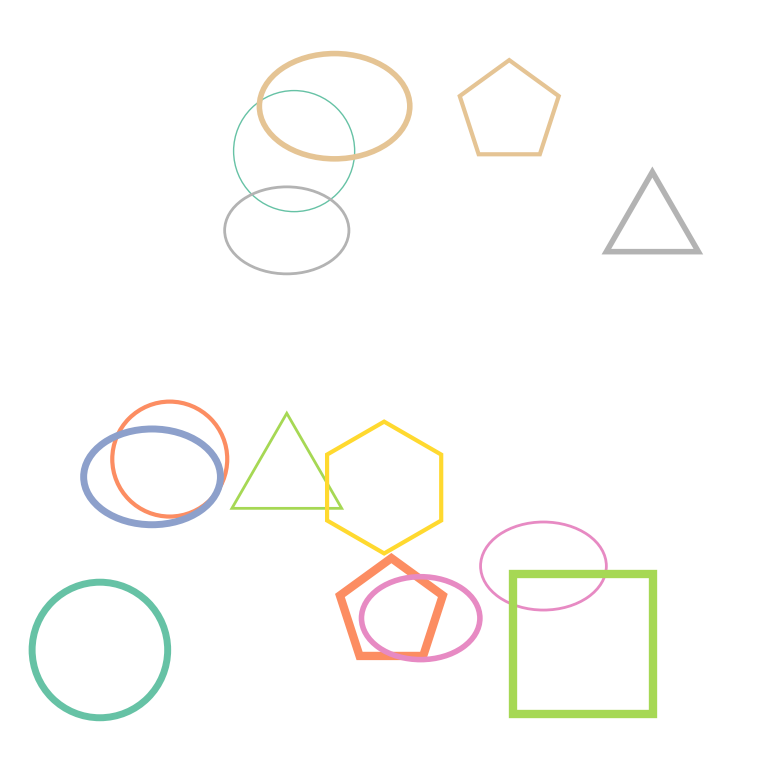[{"shape": "circle", "thickness": 0.5, "radius": 0.39, "center": [0.382, 0.804]}, {"shape": "circle", "thickness": 2.5, "radius": 0.44, "center": [0.13, 0.156]}, {"shape": "pentagon", "thickness": 3, "radius": 0.35, "center": [0.508, 0.205]}, {"shape": "circle", "thickness": 1.5, "radius": 0.37, "center": [0.22, 0.404]}, {"shape": "oval", "thickness": 2.5, "radius": 0.44, "center": [0.197, 0.381]}, {"shape": "oval", "thickness": 1, "radius": 0.41, "center": [0.706, 0.265]}, {"shape": "oval", "thickness": 2, "radius": 0.38, "center": [0.546, 0.197]}, {"shape": "square", "thickness": 3, "radius": 0.45, "center": [0.757, 0.164]}, {"shape": "triangle", "thickness": 1, "radius": 0.41, "center": [0.372, 0.381]}, {"shape": "hexagon", "thickness": 1.5, "radius": 0.43, "center": [0.499, 0.367]}, {"shape": "oval", "thickness": 2, "radius": 0.49, "center": [0.435, 0.862]}, {"shape": "pentagon", "thickness": 1.5, "radius": 0.34, "center": [0.661, 0.854]}, {"shape": "triangle", "thickness": 2, "radius": 0.34, "center": [0.847, 0.708]}, {"shape": "oval", "thickness": 1, "radius": 0.4, "center": [0.372, 0.701]}]